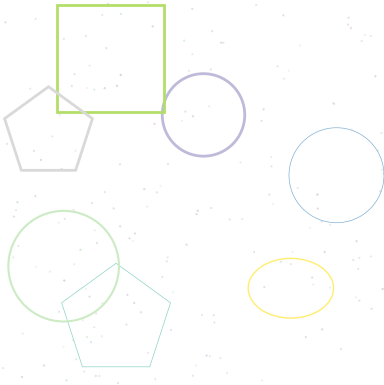[{"shape": "pentagon", "thickness": 0.5, "radius": 0.74, "center": [0.302, 0.168]}, {"shape": "circle", "thickness": 2, "radius": 0.54, "center": [0.529, 0.701]}, {"shape": "circle", "thickness": 0.5, "radius": 0.62, "center": [0.874, 0.545]}, {"shape": "square", "thickness": 2, "radius": 0.7, "center": [0.287, 0.848]}, {"shape": "pentagon", "thickness": 2, "radius": 0.6, "center": [0.126, 0.655]}, {"shape": "circle", "thickness": 1.5, "radius": 0.72, "center": [0.165, 0.309]}, {"shape": "oval", "thickness": 1, "radius": 0.55, "center": [0.756, 0.251]}]